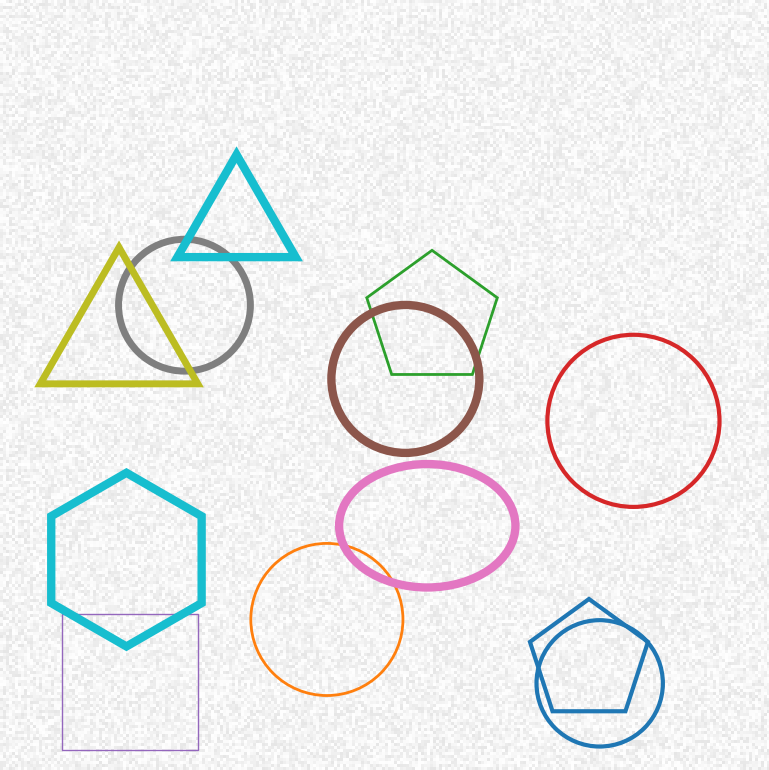[{"shape": "circle", "thickness": 1.5, "radius": 0.41, "center": [0.779, 0.113]}, {"shape": "pentagon", "thickness": 1.5, "radius": 0.4, "center": [0.765, 0.141]}, {"shape": "circle", "thickness": 1, "radius": 0.49, "center": [0.425, 0.195]}, {"shape": "pentagon", "thickness": 1, "radius": 0.45, "center": [0.561, 0.586]}, {"shape": "circle", "thickness": 1.5, "radius": 0.56, "center": [0.823, 0.453]}, {"shape": "square", "thickness": 0.5, "radius": 0.44, "center": [0.169, 0.114]}, {"shape": "circle", "thickness": 3, "radius": 0.48, "center": [0.526, 0.508]}, {"shape": "oval", "thickness": 3, "radius": 0.57, "center": [0.555, 0.317]}, {"shape": "circle", "thickness": 2.5, "radius": 0.43, "center": [0.24, 0.604]}, {"shape": "triangle", "thickness": 2.5, "radius": 0.59, "center": [0.155, 0.561]}, {"shape": "triangle", "thickness": 3, "radius": 0.44, "center": [0.307, 0.71]}, {"shape": "hexagon", "thickness": 3, "radius": 0.56, "center": [0.164, 0.273]}]